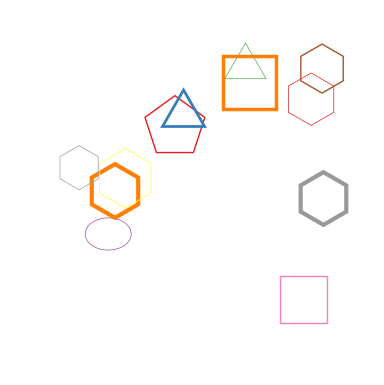[{"shape": "pentagon", "thickness": 1, "radius": 0.41, "center": [0.454, 0.67]}, {"shape": "hexagon", "thickness": 0.5, "radius": 0.34, "center": [0.808, 0.742]}, {"shape": "triangle", "thickness": 2, "radius": 0.32, "center": [0.477, 0.703]}, {"shape": "triangle", "thickness": 0.5, "radius": 0.31, "center": [0.638, 0.827]}, {"shape": "oval", "thickness": 0.5, "radius": 0.3, "center": [0.281, 0.392]}, {"shape": "square", "thickness": 2.5, "radius": 0.35, "center": [0.648, 0.786]}, {"shape": "hexagon", "thickness": 3, "radius": 0.35, "center": [0.299, 0.504]}, {"shape": "hexagon", "thickness": 0.5, "radius": 0.39, "center": [0.325, 0.537]}, {"shape": "hexagon", "thickness": 1, "radius": 0.32, "center": [0.836, 0.822]}, {"shape": "square", "thickness": 1, "radius": 0.3, "center": [0.789, 0.223]}, {"shape": "hexagon", "thickness": 0.5, "radius": 0.29, "center": [0.205, 0.564]}, {"shape": "hexagon", "thickness": 3, "radius": 0.34, "center": [0.84, 0.484]}]